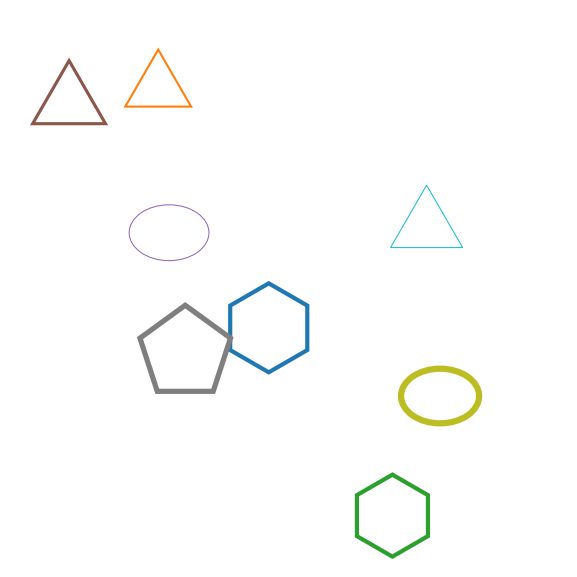[{"shape": "hexagon", "thickness": 2, "radius": 0.39, "center": [0.465, 0.431]}, {"shape": "triangle", "thickness": 1, "radius": 0.33, "center": [0.274, 0.847]}, {"shape": "hexagon", "thickness": 2, "radius": 0.35, "center": [0.68, 0.106]}, {"shape": "oval", "thickness": 0.5, "radius": 0.35, "center": [0.293, 0.596]}, {"shape": "triangle", "thickness": 1.5, "radius": 0.36, "center": [0.12, 0.821]}, {"shape": "pentagon", "thickness": 2.5, "radius": 0.41, "center": [0.321, 0.388]}, {"shape": "oval", "thickness": 3, "radius": 0.34, "center": [0.762, 0.313]}, {"shape": "triangle", "thickness": 0.5, "radius": 0.36, "center": [0.739, 0.606]}]